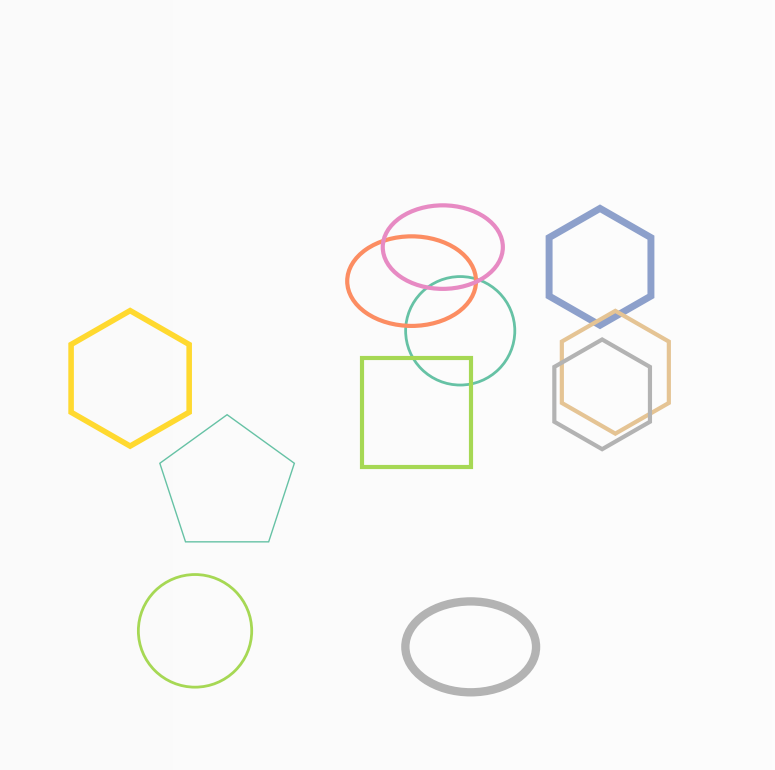[{"shape": "circle", "thickness": 1, "radius": 0.35, "center": [0.594, 0.57]}, {"shape": "pentagon", "thickness": 0.5, "radius": 0.46, "center": [0.293, 0.37]}, {"shape": "oval", "thickness": 1.5, "radius": 0.42, "center": [0.531, 0.635]}, {"shape": "hexagon", "thickness": 2.5, "radius": 0.38, "center": [0.774, 0.653]}, {"shape": "oval", "thickness": 1.5, "radius": 0.39, "center": [0.571, 0.679]}, {"shape": "square", "thickness": 1.5, "radius": 0.35, "center": [0.538, 0.464]}, {"shape": "circle", "thickness": 1, "radius": 0.37, "center": [0.252, 0.181]}, {"shape": "hexagon", "thickness": 2, "radius": 0.44, "center": [0.168, 0.509]}, {"shape": "hexagon", "thickness": 1.5, "radius": 0.4, "center": [0.794, 0.517]}, {"shape": "oval", "thickness": 3, "radius": 0.42, "center": [0.607, 0.16]}, {"shape": "hexagon", "thickness": 1.5, "radius": 0.36, "center": [0.777, 0.488]}]